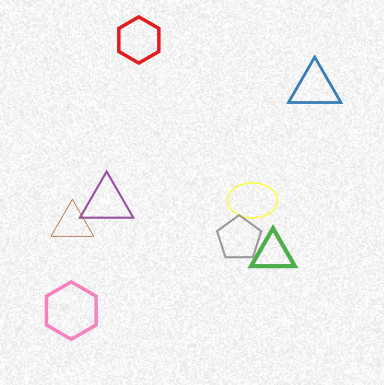[{"shape": "hexagon", "thickness": 2.5, "radius": 0.3, "center": [0.361, 0.896]}, {"shape": "triangle", "thickness": 2, "radius": 0.39, "center": [0.817, 0.773]}, {"shape": "triangle", "thickness": 3, "radius": 0.33, "center": [0.709, 0.342]}, {"shape": "triangle", "thickness": 1.5, "radius": 0.4, "center": [0.277, 0.475]}, {"shape": "oval", "thickness": 1, "radius": 0.32, "center": [0.656, 0.479]}, {"shape": "triangle", "thickness": 0.5, "radius": 0.32, "center": [0.188, 0.418]}, {"shape": "hexagon", "thickness": 2.5, "radius": 0.37, "center": [0.185, 0.193]}, {"shape": "pentagon", "thickness": 1.5, "radius": 0.3, "center": [0.621, 0.381]}]